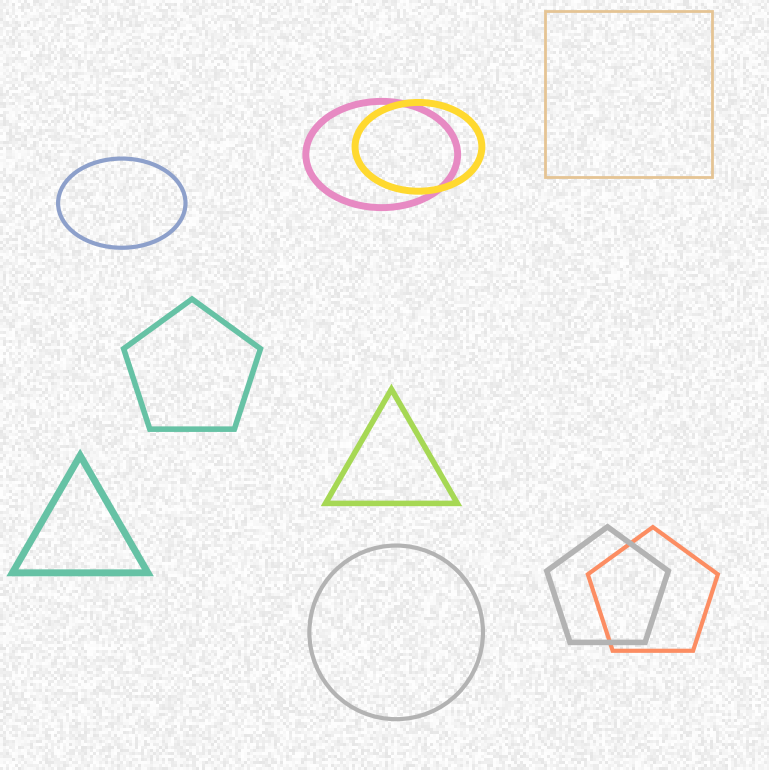[{"shape": "pentagon", "thickness": 2, "radius": 0.47, "center": [0.249, 0.518]}, {"shape": "triangle", "thickness": 2.5, "radius": 0.51, "center": [0.104, 0.307]}, {"shape": "pentagon", "thickness": 1.5, "radius": 0.44, "center": [0.848, 0.227]}, {"shape": "oval", "thickness": 1.5, "radius": 0.41, "center": [0.158, 0.736]}, {"shape": "oval", "thickness": 2.5, "radius": 0.49, "center": [0.496, 0.799]}, {"shape": "triangle", "thickness": 2, "radius": 0.49, "center": [0.508, 0.396]}, {"shape": "oval", "thickness": 2.5, "radius": 0.41, "center": [0.543, 0.809]}, {"shape": "square", "thickness": 1, "radius": 0.54, "center": [0.816, 0.878]}, {"shape": "pentagon", "thickness": 2, "radius": 0.41, "center": [0.789, 0.233]}, {"shape": "circle", "thickness": 1.5, "radius": 0.56, "center": [0.514, 0.179]}]